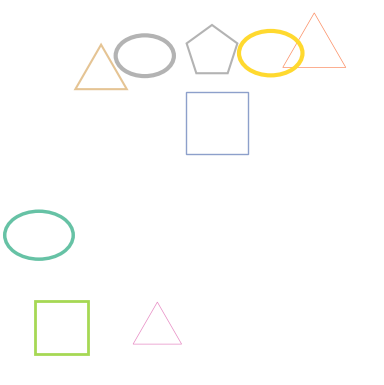[{"shape": "oval", "thickness": 2.5, "radius": 0.44, "center": [0.101, 0.389]}, {"shape": "triangle", "thickness": 0.5, "radius": 0.47, "center": [0.816, 0.872]}, {"shape": "square", "thickness": 1, "radius": 0.41, "center": [0.563, 0.68]}, {"shape": "triangle", "thickness": 0.5, "radius": 0.36, "center": [0.409, 0.143]}, {"shape": "square", "thickness": 2, "radius": 0.35, "center": [0.16, 0.15]}, {"shape": "oval", "thickness": 3, "radius": 0.41, "center": [0.703, 0.862]}, {"shape": "triangle", "thickness": 1.5, "radius": 0.39, "center": [0.263, 0.807]}, {"shape": "oval", "thickness": 3, "radius": 0.38, "center": [0.376, 0.855]}, {"shape": "pentagon", "thickness": 1.5, "radius": 0.35, "center": [0.551, 0.866]}]